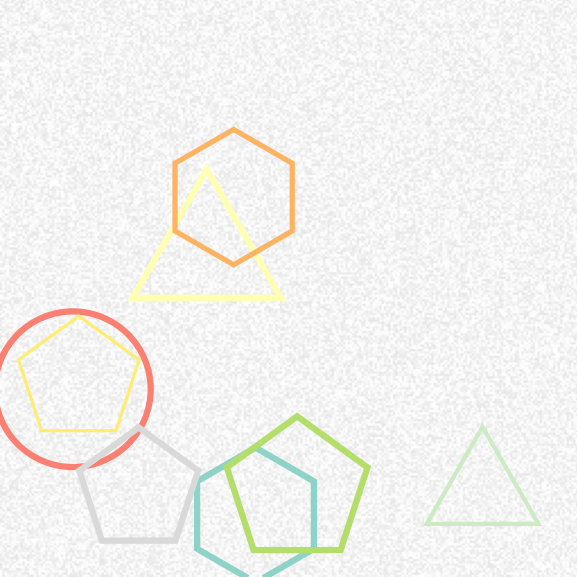[{"shape": "hexagon", "thickness": 3, "radius": 0.58, "center": [0.442, 0.107]}, {"shape": "triangle", "thickness": 3, "radius": 0.74, "center": [0.358, 0.558]}, {"shape": "circle", "thickness": 3, "radius": 0.67, "center": [0.126, 0.325]}, {"shape": "hexagon", "thickness": 2.5, "radius": 0.59, "center": [0.405, 0.658]}, {"shape": "pentagon", "thickness": 3, "radius": 0.64, "center": [0.515, 0.15]}, {"shape": "pentagon", "thickness": 3, "radius": 0.54, "center": [0.24, 0.151]}, {"shape": "triangle", "thickness": 2, "radius": 0.56, "center": [0.836, 0.148]}, {"shape": "pentagon", "thickness": 1.5, "radius": 0.55, "center": [0.136, 0.342]}]